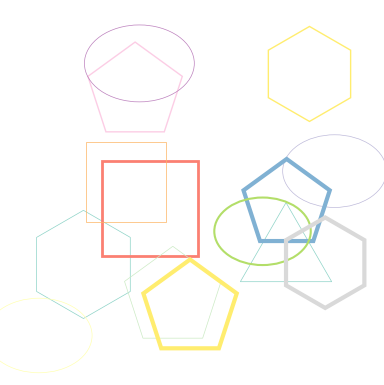[{"shape": "hexagon", "thickness": 0.5, "radius": 0.7, "center": [0.217, 0.313]}, {"shape": "triangle", "thickness": 0.5, "radius": 0.68, "center": [0.743, 0.337]}, {"shape": "oval", "thickness": 0.5, "radius": 0.69, "center": [0.101, 0.129]}, {"shape": "oval", "thickness": 0.5, "radius": 0.67, "center": [0.869, 0.556]}, {"shape": "square", "thickness": 2, "radius": 0.62, "center": [0.39, 0.458]}, {"shape": "pentagon", "thickness": 3, "radius": 0.59, "center": [0.745, 0.469]}, {"shape": "square", "thickness": 0.5, "radius": 0.52, "center": [0.327, 0.528]}, {"shape": "oval", "thickness": 1.5, "radius": 0.63, "center": [0.682, 0.399]}, {"shape": "pentagon", "thickness": 1, "radius": 0.64, "center": [0.351, 0.762]}, {"shape": "hexagon", "thickness": 3, "radius": 0.59, "center": [0.845, 0.318]}, {"shape": "oval", "thickness": 0.5, "radius": 0.71, "center": [0.362, 0.835]}, {"shape": "pentagon", "thickness": 0.5, "radius": 0.66, "center": [0.449, 0.228]}, {"shape": "hexagon", "thickness": 1, "radius": 0.62, "center": [0.804, 0.808]}, {"shape": "pentagon", "thickness": 3, "radius": 0.64, "center": [0.494, 0.198]}]